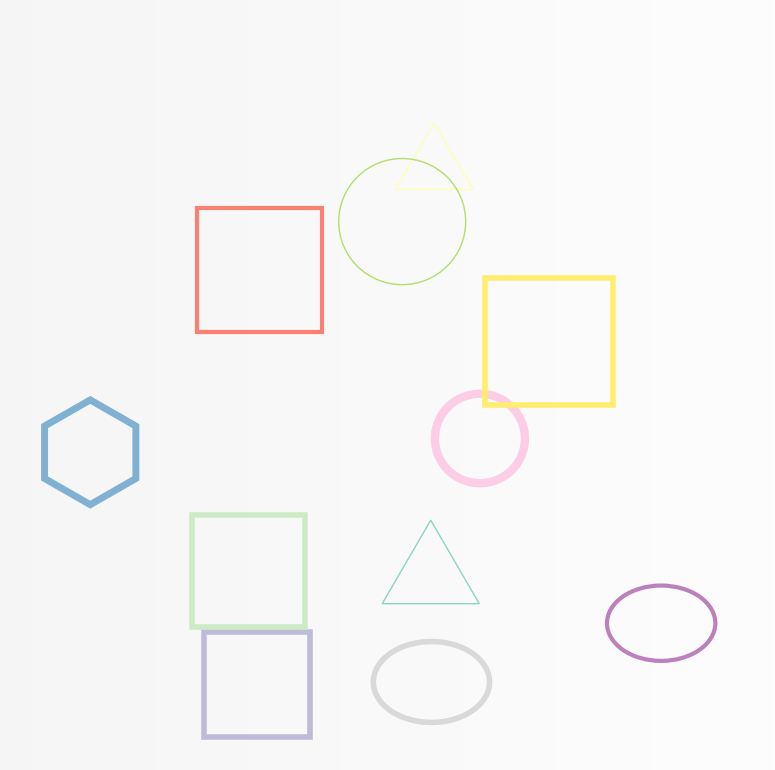[{"shape": "triangle", "thickness": 0.5, "radius": 0.36, "center": [0.556, 0.252]}, {"shape": "triangle", "thickness": 0.5, "radius": 0.29, "center": [0.56, 0.783]}, {"shape": "square", "thickness": 2, "radius": 0.34, "center": [0.331, 0.111]}, {"shape": "square", "thickness": 1.5, "radius": 0.4, "center": [0.335, 0.649]}, {"shape": "hexagon", "thickness": 2.5, "radius": 0.34, "center": [0.116, 0.413]}, {"shape": "circle", "thickness": 0.5, "radius": 0.41, "center": [0.519, 0.712]}, {"shape": "circle", "thickness": 3, "radius": 0.29, "center": [0.619, 0.431]}, {"shape": "oval", "thickness": 2, "radius": 0.37, "center": [0.557, 0.114]}, {"shape": "oval", "thickness": 1.5, "radius": 0.35, "center": [0.853, 0.191]}, {"shape": "square", "thickness": 2, "radius": 0.36, "center": [0.32, 0.259]}, {"shape": "square", "thickness": 2, "radius": 0.41, "center": [0.709, 0.556]}]